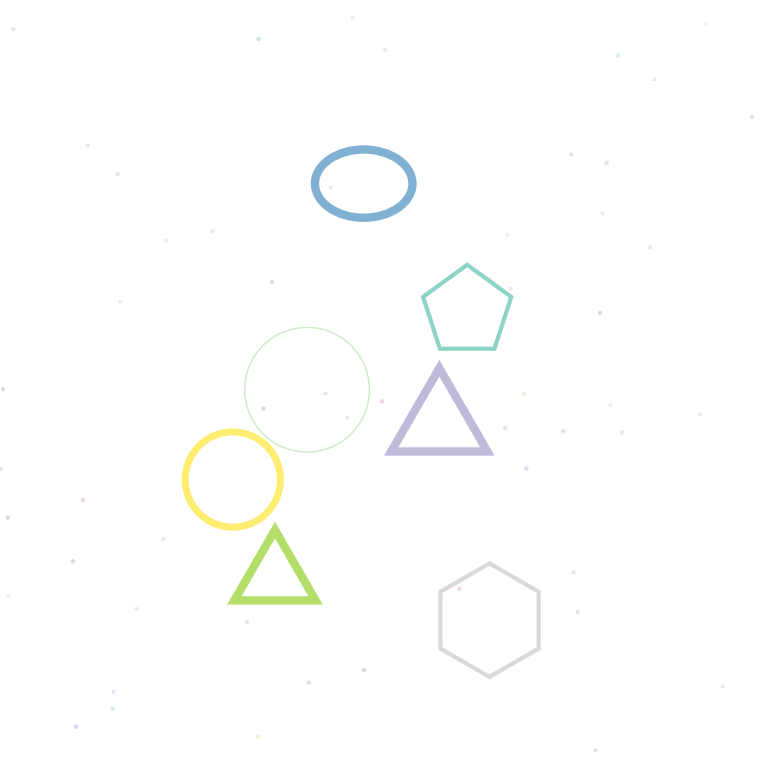[{"shape": "pentagon", "thickness": 1.5, "radius": 0.3, "center": [0.607, 0.596]}, {"shape": "triangle", "thickness": 3, "radius": 0.36, "center": [0.571, 0.45]}, {"shape": "oval", "thickness": 3, "radius": 0.32, "center": [0.472, 0.762]}, {"shape": "triangle", "thickness": 3, "radius": 0.3, "center": [0.357, 0.251]}, {"shape": "hexagon", "thickness": 1.5, "radius": 0.37, "center": [0.636, 0.195]}, {"shape": "circle", "thickness": 0.5, "radius": 0.4, "center": [0.399, 0.494]}, {"shape": "circle", "thickness": 2.5, "radius": 0.31, "center": [0.302, 0.377]}]